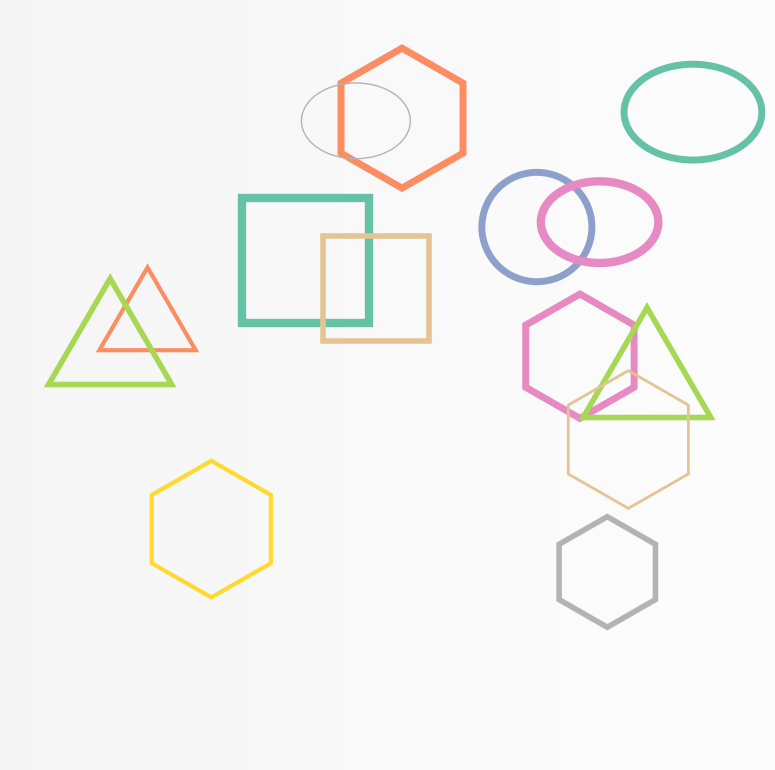[{"shape": "square", "thickness": 3, "radius": 0.41, "center": [0.394, 0.662]}, {"shape": "oval", "thickness": 2.5, "radius": 0.44, "center": [0.894, 0.854]}, {"shape": "hexagon", "thickness": 2.5, "radius": 0.45, "center": [0.519, 0.847]}, {"shape": "triangle", "thickness": 1.5, "radius": 0.36, "center": [0.19, 0.581]}, {"shape": "circle", "thickness": 2.5, "radius": 0.36, "center": [0.693, 0.705]}, {"shape": "oval", "thickness": 3, "radius": 0.38, "center": [0.774, 0.711]}, {"shape": "hexagon", "thickness": 2.5, "radius": 0.4, "center": [0.748, 0.537]}, {"shape": "triangle", "thickness": 2, "radius": 0.48, "center": [0.835, 0.505]}, {"shape": "triangle", "thickness": 2, "radius": 0.46, "center": [0.142, 0.547]}, {"shape": "hexagon", "thickness": 1.5, "radius": 0.44, "center": [0.273, 0.313]}, {"shape": "square", "thickness": 2, "radius": 0.34, "center": [0.485, 0.625]}, {"shape": "hexagon", "thickness": 1, "radius": 0.45, "center": [0.811, 0.429]}, {"shape": "oval", "thickness": 0.5, "radius": 0.35, "center": [0.459, 0.843]}, {"shape": "hexagon", "thickness": 2, "radius": 0.36, "center": [0.784, 0.257]}]